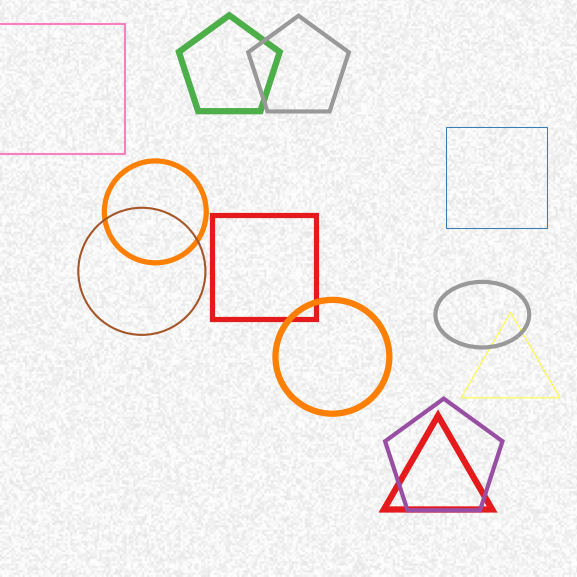[{"shape": "triangle", "thickness": 3, "radius": 0.54, "center": [0.758, 0.171]}, {"shape": "square", "thickness": 2.5, "radius": 0.45, "center": [0.457, 0.536]}, {"shape": "square", "thickness": 0.5, "radius": 0.43, "center": [0.86, 0.691]}, {"shape": "pentagon", "thickness": 3, "radius": 0.46, "center": [0.397, 0.881]}, {"shape": "pentagon", "thickness": 2, "radius": 0.53, "center": [0.768, 0.202]}, {"shape": "circle", "thickness": 2.5, "radius": 0.44, "center": [0.269, 0.632]}, {"shape": "circle", "thickness": 3, "radius": 0.49, "center": [0.576, 0.381]}, {"shape": "triangle", "thickness": 0.5, "radius": 0.49, "center": [0.884, 0.36]}, {"shape": "circle", "thickness": 1, "radius": 0.55, "center": [0.246, 0.529]}, {"shape": "square", "thickness": 1, "radius": 0.56, "center": [0.104, 0.846]}, {"shape": "oval", "thickness": 2, "radius": 0.41, "center": [0.835, 0.454]}, {"shape": "pentagon", "thickness": 2, "radius": 0.46, "center": [0.517, 0.88]}]